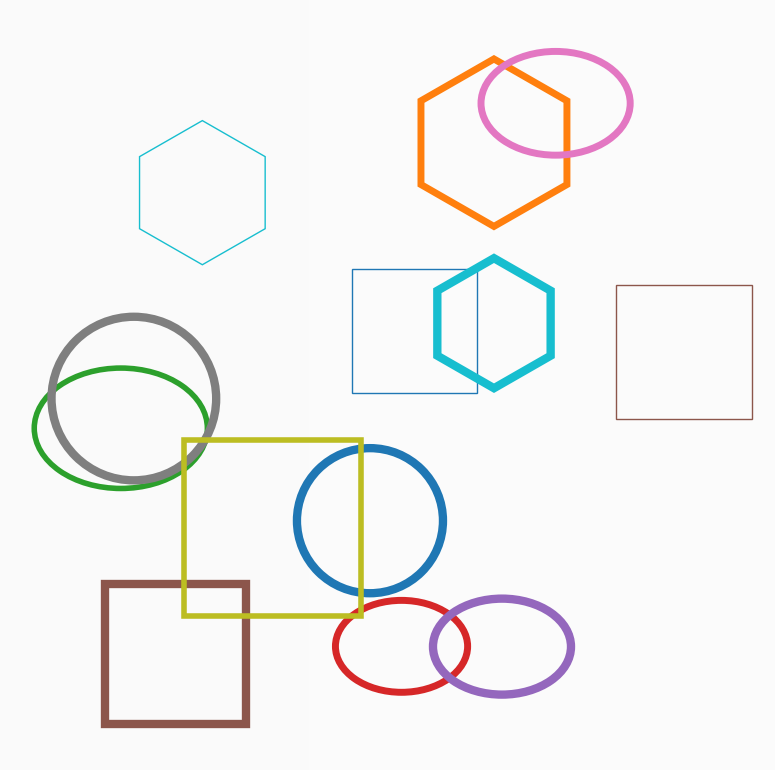[{"shape": "circle", "thickness": 3, "radius": 0.47, "center": [0.477, 0.324]}, {"shape": "square", "thickness": 0.5, "radius": 0.4, "center": [0.534, 0.57]}, {"shape": "hexagon", "thickness": 2.5, "radius": 0.54, "center": [0.637, 0.815]}, {"shape": "oval", "thickness": 2, "radius": 0.56, "center": [0.156, 0.444]}, {"shape": "oval", "thickness": 2.5, "radius": 0.43, "center": [0.518, 0.161]}, {"shape": "oval", "thickness": 3, "radius": 0.45, "center": [0.648, 0.16]}, {"shape": "square", "thickness": 0.5, "radius": 0.44, "center": [0.882, 0.543]}, {"shape": "square", "thickness": 3, "radius": 0.45, "center": [0.227, 0.15]}, {"shape": "oval", "thickness": 2.5, "radius": 0.48, "center": [0.717, 0.866]}, {"shape": "circle", "thickness": 3, "radius": 0.53, "center": [0.173, 0.482]}, {"shape": "square", "thickness": 2, "radius": 0.57, "center": [0.352, 0.315]}, {"shape": "hexagon", "thickness": 3, "radius": 0.42, "center": [0.637, 0.58]}, {"shape": "hexagon", "thickness": 0.5, "radius": 0.47, "center": [0.261, 0.75]}]